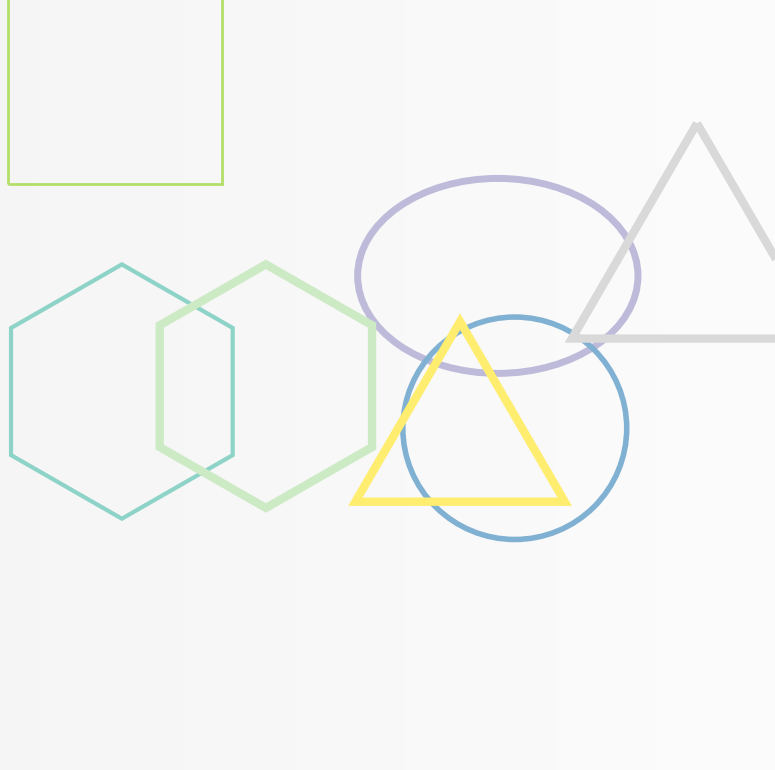[{"shape": "hexagon", "thickness": 1.5, "radius": 0.83, "center": [0.157, 0.491]}, {"shape": "oval", "thickness": 2.5, "radius": 0.9, "center": [0.642, 0.642]}, {"shape": "circle", "thickness": 2, "radius": 0.72, "center": [0.664, 0.444]}, {"shape": "square", "thickness": 1, "radius": 0.69, "center": [0.148, 0.899]}, {"shape": "triangle", "thickness": 3, "radius": 0.93, "center": [0.899, 0.654]}, {"shape": "hexagon", "thickness": 3, "radius": 0.79, "center": [0.343, 0.498]}, {"shape": "triangle", "thickness": 3, "radius": 0.78, "center": [0.594, 0.426]}]